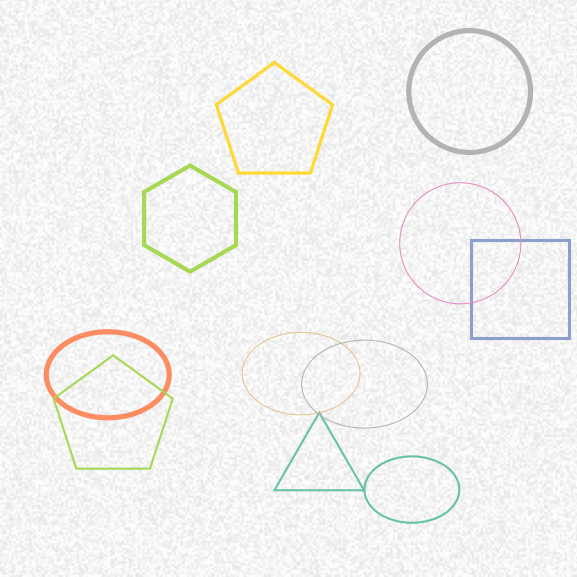[{"shape": "oval", "thickness": 1, "radius": 0.41, "center": [0.713, 0.151]}, {"shape": "triangle", "thickness": 1, "radius": 0.45, "center": [0.553, 0.195]}, {"shape": "oval", "thickness": 2.5, "radius": 0.53, "center": [0.187, 0.35]}, {"shape": "square", "thickness": 1.5, "radius": 0.43, "center": [0.9, 0.498]}, {"shape": "circle", "thickness": 0.5, "radius": 0.52, "center": [0.797, 0.578]}, {"shape": "hexagon", "thickness": 2, "radius": 0.46, "center": [0.329, 0.621]}, {"shape": "pentagon", "thickness": 1, "radius": 0.54, "center": [0.196, 0.275]}, {"shape": "pentagon", "thickness": 1.5, "radius": 0.53, "center": [0.475, 0.785]}, {"shape": "oval", "thickness": 0.5, "radius": 0.51, "center": [0.521, 0.352]}, {"shape": "oval", "thickness": 0.5, "radius": 0.54, "center": [0.631, 0.334]}, {"shape": "circle", "thickness": 2.5, "radius": 0.53, "center": [0.813, 0.841]}]